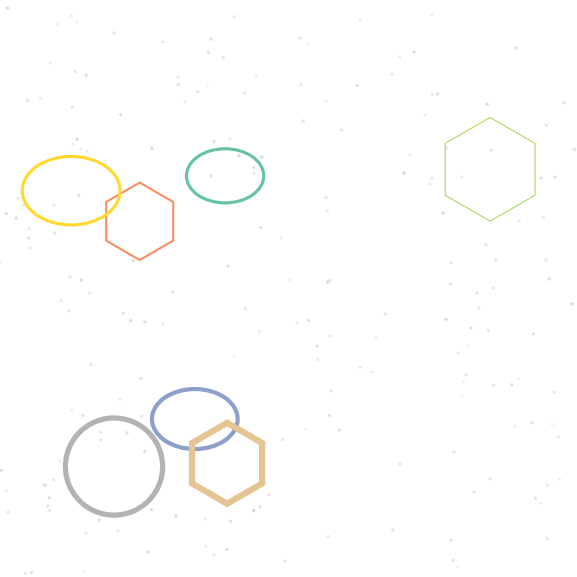[{"shape": "oval", "thickness": 1.5, "radius": 0.33, "center": [0.39, 0.695]}, {"shape": "hexagon", "thickness": 1, "radius": 0.34, "center": [0.242, 0.616]}, {"shape": "oval", "thickness": 2, "radius": 0.37, "center": [0.337, 0.274]}, {"shape": "hexagon", "thickness": 0.5, "radius": 0.45, "center": [0.849, 0.706]}, {"shape": "oval", "thickness": 1.5, "radius": 0.42, "center": [0.123, 0.669]}, {"shape": "hexagon", "thickness": 3, "radius": 0.35, "center": [0.393, 0.197]}, {"shape": "circle", "thickness": 2.5, "radius": 0.42, "center": [0.197, 0.191]}]